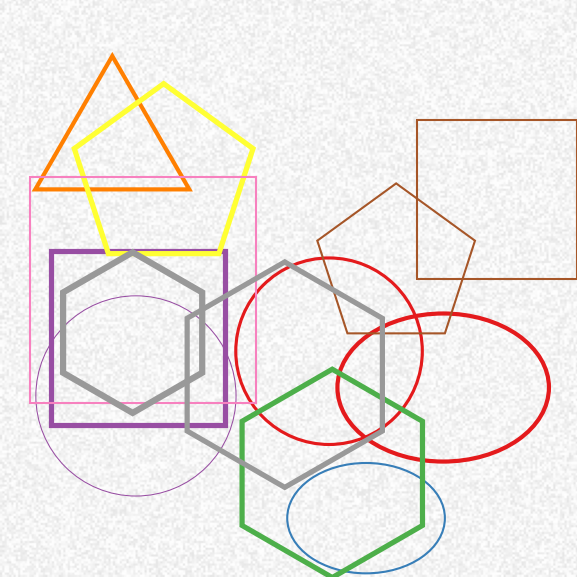[{"shape": "oval", "thickness": 2, "radius": 0.92, "center": [0.767, 0.328]}, {"shape": "circle", "thickness": 1.5, "radius": 0.81, "center": [0.57, 0.391]}, {"shape": "oval", "thickness": 1, "radius": 0.68, "center": [0.634, 0.102]}, {"shape": "hexagon", "thickness": 2.5, "radius": 0.9, "center": [0.575, 0.179]}, {"shape": "circle", "thickness": 0.5, "radius": 0.87, "center": [0.235, 0.314]}, {"shape": "square", "thickness": 2.5, "radius": 0.76, "center": [0.239, 0.414]}, {"shape": "triangle", "thickness": 2, "radius": 0.77, "center": [0.194, 0.748]}, {"shape": "pentagon", "thickness": 2.5, "radius": 0.81, "center": [0.283, 0.692]}, {"shape": "square", "thickness": 1, "radius": 0.69, "center": [0.86, 0.654]}, {"shape": "pentagon", "thickness": 1, "radius": 0.72, "center": [0.686, 0.538]}, {"shape": "square", "thickness": 1, "radius": 0.98, "center": [0.247, 0.497]}, {"shape": "hexagon", "thickness": 2.5, "radius": 0.98, "center": [0.493, 0.35]}, {"shape": "hexagon", "thickness": 3, "radius": 0.7, "center": [0.23, 0.423]}]